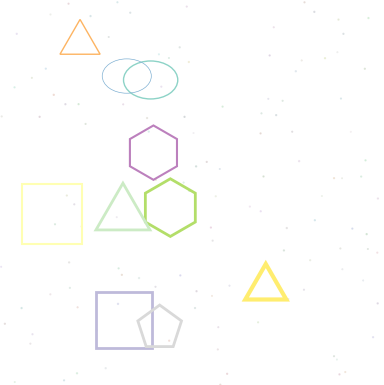[{"shape": "oval", "thickness": 1, "radius": 0.35, "center": [0.391, 0.792]}, {"shape": "square", "thickness": 1.5, "radius": 0.39, "center": [0.134, 0.445]}, {"shape": "square", "thickness": 2, "radius": 0.37, "center": [0.322, 0.169]}, {"shape": "oval", "thickness": 0.5, "radius": 0.32, "center": [0.329, 0.802]}, {"shape": "triangle", "thickness": 1, "radius": 0.3, "center": [0.208, 0.889]}, {"shape": "hexagon", "thickness": 2, "radius": 0.37, "center": [0.442, 0.461]}, {"shape": "pentagon", "thickness": 2, "radius": 0.3, "center": [0.415, 0.148]}, {"shape": "hexagon", "thickness": 1.5, "radius": 0.35, "center": [0.399, 0.604]}, {"shape": "triangle", "thickness": 2, "radius": 0.4, "center": [0.319, 0.443]}, {"shape": "triangle", "thickness": 3, "radius": 0.31, "center": [0.69, 0.253]}]